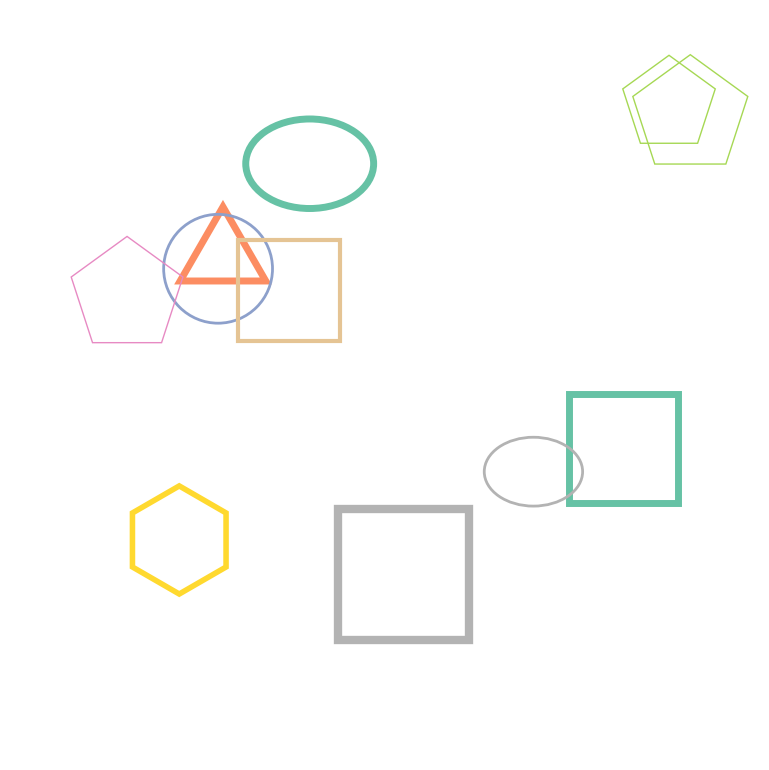[{"shape": "oval", "thickness": 2.5, "radius": 0.42, "center": [0.402, 0.787]}, {"shape": "square", "thickness": 2.5, "radius": 0.35, "center": [0.809, 0.418]}, {"shape": "triangle", "thickness": 2.5, "radius": 0.32, "center": [0.29, 0.667]}, {"shape": "circle", "thickness": 1, "radius": 0.35, "center": [0.283, 0.651]}, {"shape": "pentagon", "thickness": 0.5, "radius": 0.38, "center": [0.165, 0.617]}, {"shape": "pentagon", "thickness": 0.5, "radius": 0.32, "center": [0.869, 0.865]}, {"shape": "pentagon", "thickness": 0.5, "radius": 0.39, "center": [0.897, 0.85]}, {"shape": "hexagon", "thickness": 2, "radius": 0.35, "center": [0.233, 0.299]}, {"shape": "square", "thickness": 1.5, "radius": 0.33, "center": [0.375, 0.623]}, {"shape": "oval", "thickness": 1, "radius": 0.32, "center": [0.693, 0.387]}, {"shape": "square", "thickness": 3, "radius": 0.43, "center": [0.524, 0.254]}]